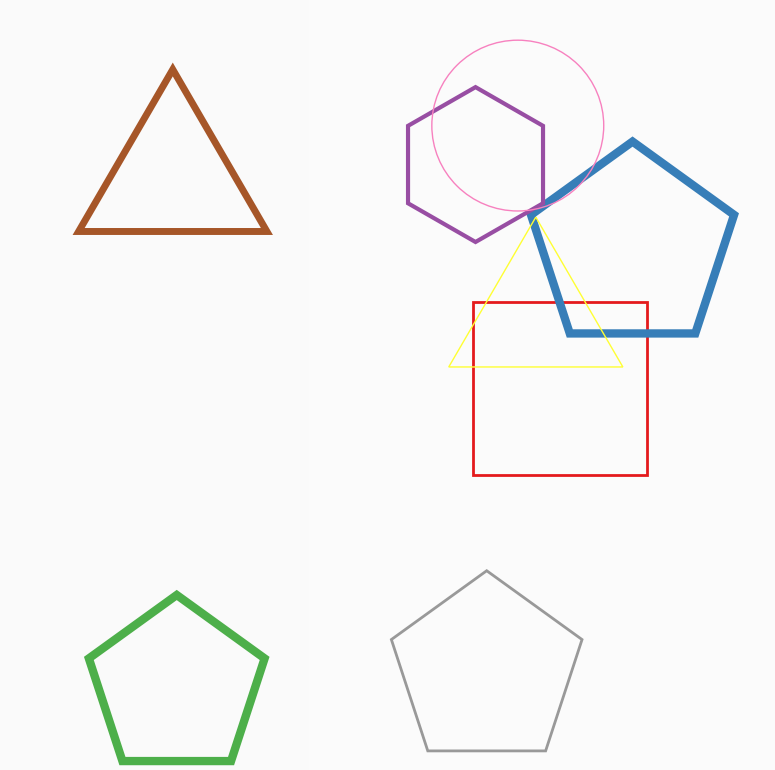[{"shape": "square", "thickness": 1, "radius": 0.56, "center": [0.722, 0.496]}, {"shape": "pentagon", "thickness": 3, "radius": 0.69, "center": [0.816, 0.678]}, {"shape": "pentagon", "thickness": 3, "radius": 0.6, "center": [0.228, 0.108]}, {"shape": "hexagon", "thickness": 1.5, "radius": 0.5, "center": [0.614, 0.786]}, {"shape": "triangle", "thickness": 0.5, "radius": 0.65, "center": [0.691, 0.588]}, {"shape": "triangle", "thickness": 2.5, "radius": 0.7, "center": [0.223, 0.77]}, {"shape": "circle", "thickness": 0.5, "radius": 0.55, "center": [0.668, 0.837]}, {"shape": "pentagon", "thickness": 1, "radius": 0.65, "center": [0.628, 0.129]}]